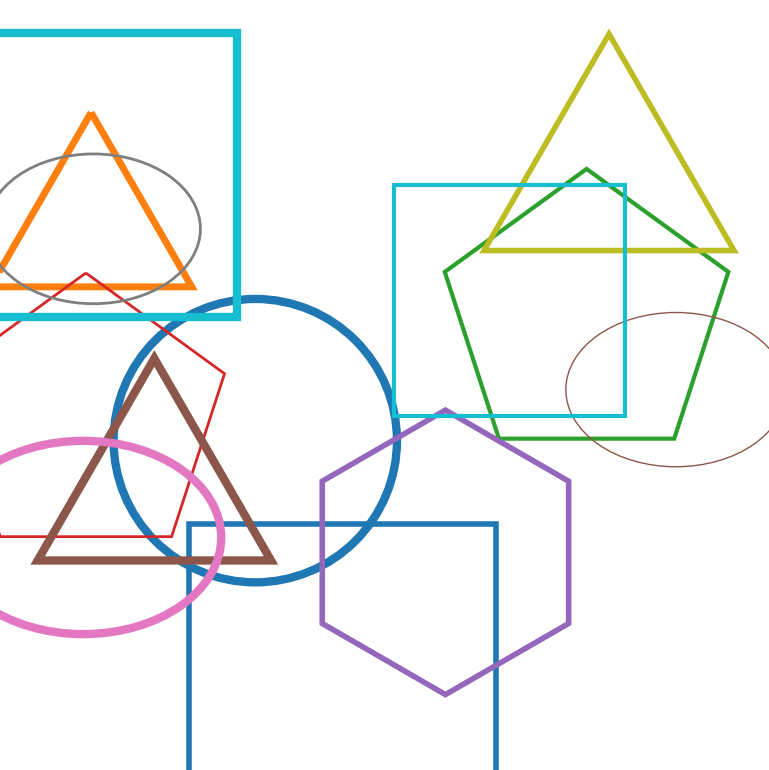[{"shape": "circle", "thickness": 3, "radius": 0.92, "center": [0.332, 0.428]}, {"shape": "square", "thickness": 2, "radius": 1.0, "center": [0.445, 0.12]}, {"shape": "triangle", "thickness": 2.5, "radius": 0.75, "center": [0.118, 0.703]}, {"shape": "pentagon", "thickness": 1.5, "radius": 0.97, "center": [0.762, 0.587]}, {"shape": "pentagon", "thickness": 1, "radius": 0.95, "center": [0.112, 0.456]}, {"shape": "hexagon", "thickness": 2, "radius": 0.92, "center": [0.578, 0.283]}, {"shape": "triangle", "thickness": 3, "radius": 0.87, "center": [0.2, 0.36]}, {"shape": "oval", "thickness": 0.5, "radius": 0.72, "center": [0.878, 0.494]}, {"shape": "oval", "thickness": 3, "radius": 0.9, "center": [0.108, 0.302]}, {"shape": "oval", "thickness": 1, "radius": 0.69, "center": [0.121, 0.703]}, {"shape": "triangle", "thickness": 2, "radius": 0.94, "center": [0.791, 0.768]}, {"shape": "square", "thickness": 1.5, "radius": 0.75, "center": [0.662, 0.61]}, {"shape": "square", "thickness": 3, "radius": 0.92, "center": [0.124, 0.773]}]